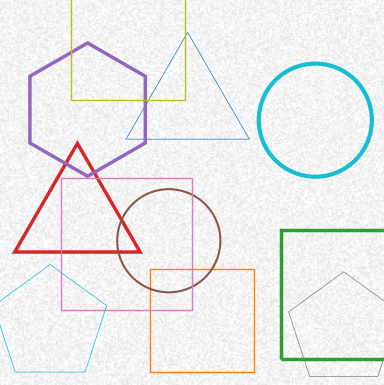[{"shape": "triangle", "thickness": 0.5, "radius": 0.92, "center": [0.487, 0.731]}, {"shape": "square", "thickness": 1, "radius": 0.67, "center": [0.524, 0.167]}, {"shape": "square", "thickness": 2.5, "radius": 0.84, "center": [0.897, 0.235]}, {"shape": "triangle", "thickness": 2.5, "radius": 0.94, "center": [0.201, 0.439]}, {"shape": "hexagon", "thickness": 2.5, "radius": 0.87, "center": [0.228, 0.715]}, {"shape": "circle", "thickness": 1.5, "radius": 0.67, "center": [0.438, 0.375]}, {"shape": "square", "thickness": 1, "radius": 0.85, "center": [0.329, 0.367]}, {"shape": "pentagon", "thickness": 0.5, "radius": 0.75, "center": [0.893, 0.144]}, {"shape": "square", "thickness": 1, "radius": 0.74, "center": [0.334, 0.888]}, {"shape": "circle", "thickness": 3, "radius": 0.73, "center": [0.819, 0.688]}, {"shape": "pentagon", "thickness": 0.5, "radius": 0.77, "center": [0.13, 0.158]}]